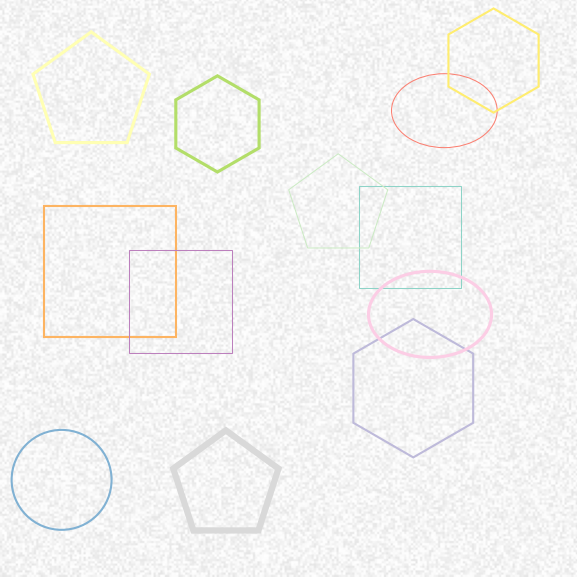[{"shape": "square", "thickness": 0.5, "radius": 0.44, "center": [0.71, 0.589]}, {"shape": "pentagon", "thickness": 1.5, "radius": 0.53, "center": [0.158, 0.838]}, {"shape": "hexagon", "thickness": 1, "radius": 0.6, "center": [0.716, 0.327]}, {"shape": "oval", "thickness": 0.5, "radius": 0.46, "center": [0.769, 0.808]}, {"shape": "circle", "thickness": 1, "radius": 0.43, "center": [0.107, 0.168]}, {"shape": "square", "thickness": 1, "radius": 0.57, "center": [0.19, 0.529]}, {"shape": "hexagon", "thickness": 1.5, "radius": 0.42, "center": [0.377, 0.785]}, {"shape": "oval", "thickness": 1.5, "radius": 0.53, "center": [0.745, 0.455]}, {"shape": "pentagon", "thickness": 3, "radius": 0.48, "center": [0.391, 0.158]}, {"shape": "square", "thickness": 0.5, "radius": 0.45, "center": [0.312, 0.477]}, {"shape": "pentagon", "thickness": 0.5, "radius": 0.45, "center": [0.586, 0.643]}, {"shape": "hexagon", "thickness": 1, "radius": 0.45, "center": [0.855, 0.894]}]